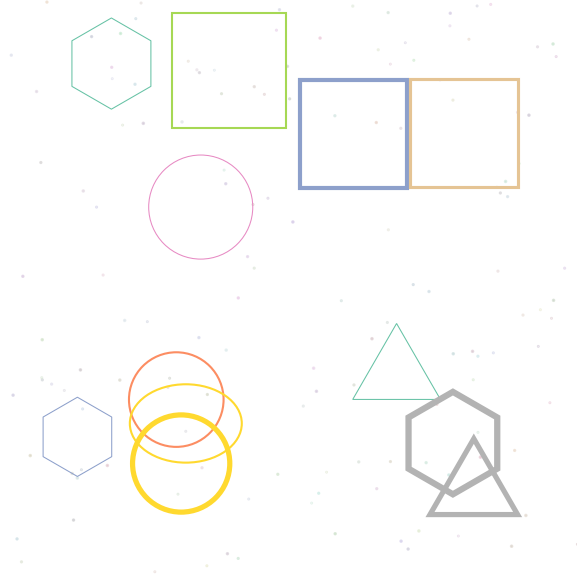[{"shape": "hexagon", "thickness": 0.5, "radius": 0.39, "center": [0.193, 0.889]}, {"shape": "triangle", "thickness": 0.5, "radius": 0.44, "center": [0.687, 0.351]}, {"shape": "circle", "thickness": 1, "radius": 0.41, "center": [0.305, 0.307]}, {"shape": "square", "thickness": 2, "radius": 0.46, "center": [0.612, 0.767]}, {"shape": "hexagon", "thickness": 0.5, "radius": 0.34, "center": [0.134, 0.243]}, {"shape": "circle", "thickness": 0.5, "radius": 0.45, "center": [0.348, 0.641]}, {"shape": "square", "thickness": 1, "radius": 0.49, "center": [0.396, 0.877]}, {"shape": "oval", "thickness": 1, "radius": 0.48, "center": [0.322, 0.266]}, {"shape": "circle", "thickness": 2.5, "radius": 0.42, "center": [0.314, 0.197]}, {"shape": "square", "thickness": 1.5, "radius": 0.47, "center": [0.803, 0.768]}, {"shape": "triangle", "thickness": 2.5, "radius": 0.44, "center": [0.82, 0.152]}, {"shape": "hexagon", "thickness": 3, "radius": 0.44, "center": [0.784, 0.232]}]